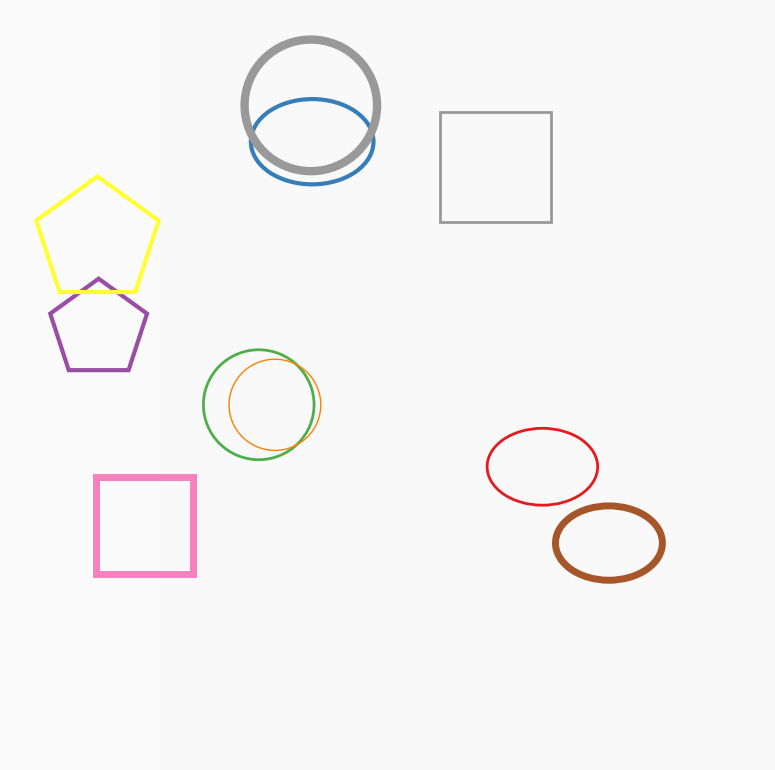[{"shape": "oval", "thickness": 1, "radius": 0.36, "center": [0.7, 0.394]}, {"shape": "oval", "thickness": 1.5, "radius": 0.4, "center": [0.403, 0.816]}, {"shape": "circle", "thickness": 1, "radius": 0.36, "center": [0.334, 0.474]}, {"shape": "pentagon", "thickness": 1.5, "radius": 0.33, "center": [0.127, 0.572]}, {"shape": "circle", "thickness": 0.5, "radius": 0.3, "center": [0.355, 0.474]}, {"shape": "pentagon", "thickness": 1.5, "radius": 0.42, "center": [0.126, 0.688]}, {"shape": "oval", "thickness": 2.5, "radius": 0.34, "center": [0.786, 0.295]}, {"shape": "square", "thickness": 2.5, "radius": 0.31, "center": [0.187, 0.317]}, {"shape": "circle", "thickness": 3, "radius": 0.43, "center": [0.401, 0.863]}, {"shape": "square", "thickness": 1, "radius": 0.36, "center": [0.639, 0.783]}]